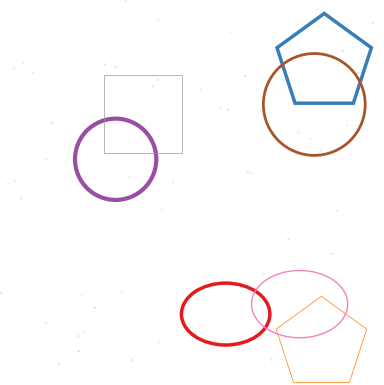[{"shape": "oval", "thickness": 2.5, "radius": 0.57, "center": [0.586, 0.184]}, {"shape": "pentagon", "thickness": 2.5, "radius": 0.64, "center": [0.842, 0.836]}, {"shape": "circle", "thickness": 3, "radius": 0.53, "center": [0.3, 0.586]}, {"shape": "pentagon", "thickness": 0.5, "radius": 0.62, "center": [0.835, 0.107]}, {"shape": "circle", "thickness": 2, "radius": 0.66, "center": [0.816, 0.729]}, {"shape": "oval", "thickness": 1, "radius": 0.62, "center": [0.778, 0.21]}, {"shape": "square", "thickness": 0.5, "radius": 0.51, "center": [0.37, 0.703]}]